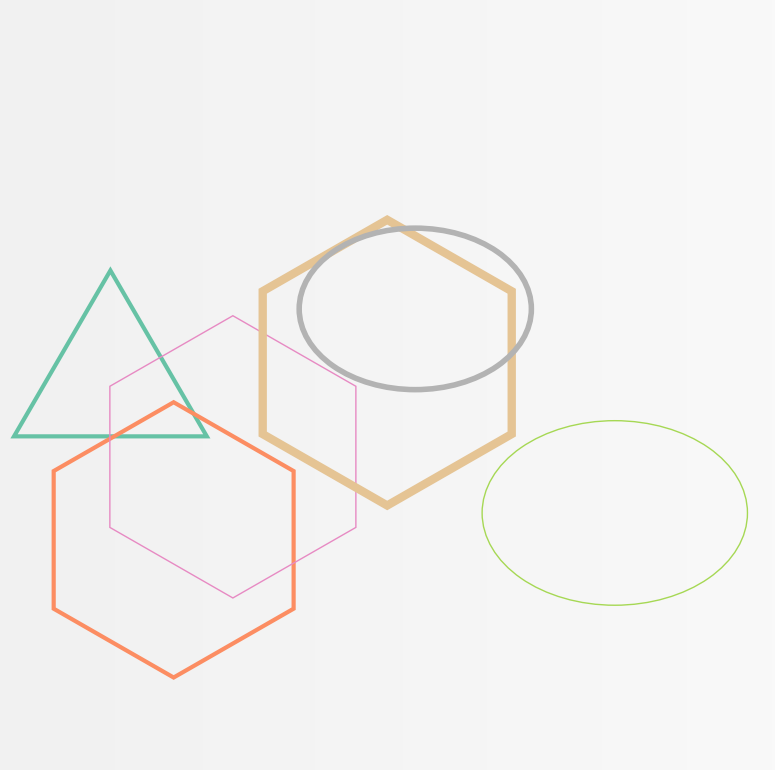[{"shape": "triangle", "thickness": 1.5, "radius": 0.72, "center": [0.142, 0.505]}, {"shape": "hexagon", "thickness": 1.5, "radius": 0.89, "center": [0.224, 0.299]}, {"shape": "hexagon", "thickness": 0.5, "radius": 0.92, "center": [0.3, 0.407]}, {"shape": "oval", "thickness": 0.5, "radius": 0.86, "center": [0.793, 0.334]}, {"shape": "hexagon", "thickness": 3, "radius": 0.93, "center": [0.5, 0.529]}, {"shape": "oval", "thickness": 2, "radius": 0.75, "center": [0.536, 0.599]}]